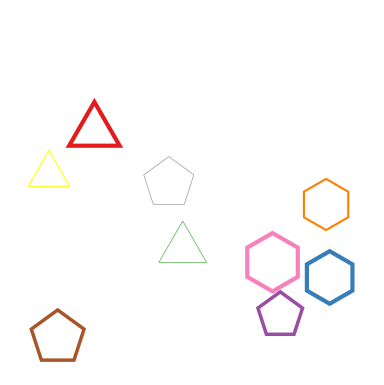[{"shape": "triangle", "thickness": 3, "radius": 0.38, "center": [0.245, 0.659]}, {"shape": "hexagon", "thickness": 3, "radius": 0.34, "center": [0.856, 0.279]}, {"shape": "triangle", "thickness": 0.5, "radius": 0.36, "center": [0.475, 0.354]}, {"shape": "pentagon", "thickness": 2.5, "radius": 0.3, "center": [0.728, 0.181]}, {"shape": "hexagon", "thickness": 1.5, "radius": 0.33, "center": [0.847, 0.469]}, {"shape": "triangle", "thickness": 1, "radius": 0.31, "center": [0.127, 0.547]}, {"shape": "pentagon", "thickness": 2.5, "radius": 0.36, "center": [0.15, 0.123]}, {"shape": "hexagon", "thickness": 3, "radius": 0.38, "center": [0.708, 0.319]}, {"shape": "pentagon", "thickness": 0.5, "radius": 0.34, "center": [0.438, 0.525]}]